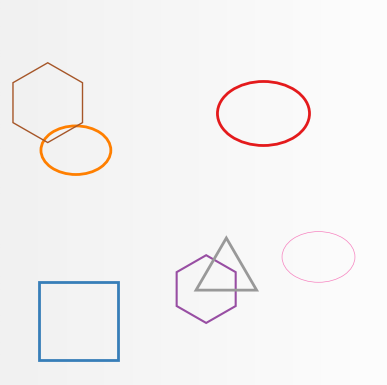[{"shape": "oval", "thickness": 2, "radius": 0.59, "center": [0.68, 0.705]}, {"shape": "square", "thickness": 2, "radius": 0.51, "center": [0.202, 0.167]}, {"shape": "hexagon", "thickness": 1.5, "radius": 0.44, "center": [0.532, 0.249]}, {"shape": "oval", "thickness": 2, "radius": 0.45, "center": [0.196, 0.61]}, {"shape": "hexagon", "thickness": 1, "radius": 0.52, "center": [0.123, 0.733]}, {"shape": "oval", "thickness": 0.5, "radius": 0.47, "center": [0.822, 0.333]}, {"shape": "triangle", "thickness": 2, "radius": 0.45, "center": [0.584, 0.292]}]